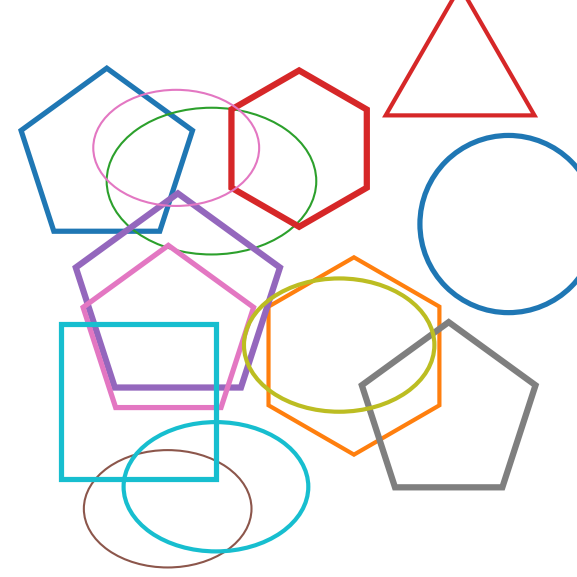[{"shape": "pentagon", "thickness": 2.5, "radius": 0.78, "center": [0.185, 0.725]}, {"shape": "circle", "thickness": 2.5, "radius": 0.77, "center": [0.881, 0.611]}, {"shape": "hexagon", "thickness": 2, "radius": 0.85, "center": [0.613, 0.383]}, {"shape": "oval", "thickness": 1, "radius": 0.91, "center": [0.366, 0.686]}, {"shape": "hexagon", "thickness": 3, "radius": 0.68, "center": [0.518, 0.742]}, {"shape": "triangle", "thickness": 2, "radius": 0.74, "center": [0.797, 0.874]}, {"shape": "pentagon", "thickness": 3, "radius": 0.93, "center": [0.308, 0.478]}, {"shape": "oval", "thickness": 1, "radius": 0.73, "center": [0.29, 0.118]}, {"shape": "oval", "thickness": 1, "radius": 0.72, "center": [0.305, 0.743]}, {"shape": "pentagon", "thickness": 2.5, "radius": 0.78, "center": [0.292, 0.419]}, {"shape": "pentagon", "thickness": 3, "radius": 0.79, "center": [0.777, 0.283]}, {"shape": "oval", "thickness": 2, "radius": 0.82, "center": [0.587, 0.402]}, {"shape": "oval", "thickness": 2, "radius": 0.8, "center": [0.374, 0.156]}, {"shape": "square", "thickness": 2.5, "radius": 0.67, "center": [0.24, 0.304]}]